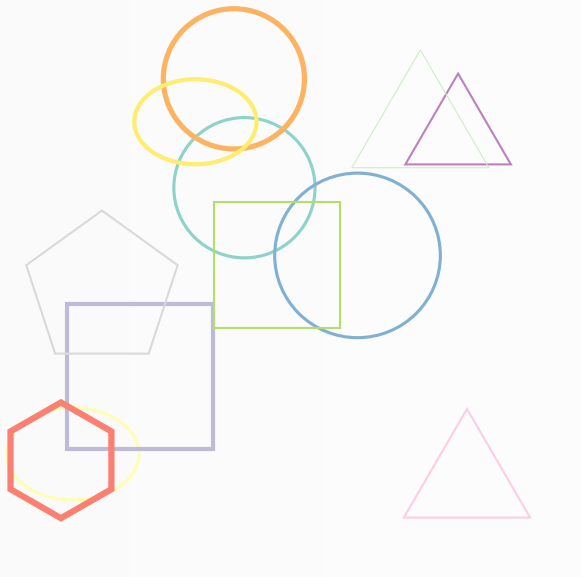[{"shape": "circle", "thickness": 1.5, "radius": 0.61, "center": [0.421, 0.674]}, {"shape": "oval", "thickness": 1.5, "radius": 0.57, "center": [0.125, 0.213]}, {"shape": "square", "thickness": 2, "radius": 0.63, "center": [0.24, 0.347]}, {"shape": "hexagon", "thickness": 3, "radius": 0.5, "center": [0.105, 0.202]}, {"shape": "circle", "thickness": 1.5, "radius": 0.71, "center": [0.615, 0.557]}, {"shape": "circle", "thickness": 2.5, "radius": 0.61, "center": [0.402, 0.863]}, {"shape": "square", "thickness": 1, "radius": 0.54, "center": [0.476, 0.54]}, {"shape": "triangle", "thickness": 1, "radius": 0.63, "center": [0.803, 0.166]}, {"shape": "pentagon", "thickness": 1, "radius": 0.68, "center": [0.175, 0.498]}, {"shape": "triangle", "thickness": 1, "radius": 0.52, "center": [0.788, 0.767]}, {"shape": "triangle", "thickness": 0.5, "radius": 0.68, "center": [0.723, 0.777]}, {"shape": "oval", "thickness": 2, "radius": 0.53, "center": [0.336, 0.788]}]